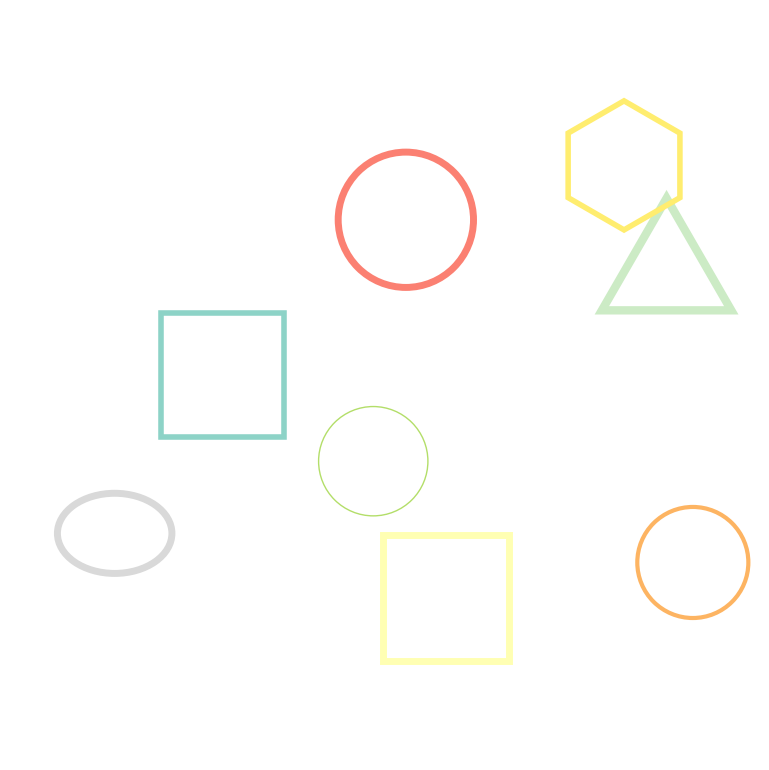[{"shape": "square", "thickness": 2, "radius": 0.4, "center": [0.289, 0.513]}, {"shape": "square", "thickness": 2.5, "radius": 0.41, "center": [0.58, 0.224]}, {"shape": "circle", "thickness": 2.5, "radius": 0.44, "center": [0.527, 0.715]}, {"shape": "circle", "thickness": 1.5, "radius": 0.36, "center": [0.9, 0.27]}, {"shape": "circle", "thickness": 0.5, "radius": 0.35, "center": [0.485, 0.401]}, {"shape": "oval", "thickness": 2.5, "radius": 0.37, "center": [0.149, 0.307]}, {"shape": "triangle", "thickness": 3, "radius": 0.49, "center": [0.866, 0.645]}, {"shape": "hexagon", "thickness": 2, "radius": 0.42, "center": [0.81, 0.785]}]